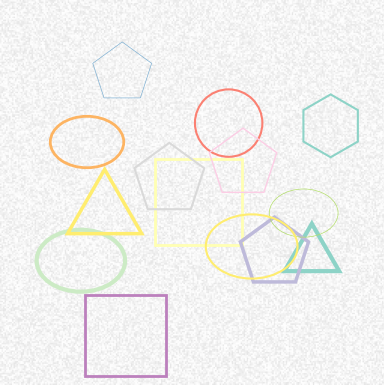[{"shape": "hexagon", "thickness": 1.5, "radius": 0.41, "center": [0.859, 0.673]}, {"shape": "triangle", "thickness": 3, "radius": 0.41, "center": [0.81, 0.337]}, {"shape": "square", "thickness": 2, "radius": 0.56, "center": [0.516, 0.475]}, {"shape": "pentagon", "thickness": 2.5, "radius": 0.47, "center": [0.713, 0.343]}, {"shape": "circle", "thickness": 1.5, "radius": 0.44, "center": [0.594, 0.68]}, {"shape": "pentagon", "thickness": 0.5, "radius": 0.4, "center": [0.317, 0.811]}, {"shape": "oval", "thickness": 2, "radius": 0.48, "center": [0.226, 0.631]}, {"shape": "oval", "thickness": 0.5, "radius": 0.45, "center": [0.789, 0.447]}, {"shape": "pentagon", "thickness": 1, "radius": 0.46, "center": [0.631, 0.575]}, {"shape": "pentagon", "thickness": 1.5, "radius": 0.48, "center": [0.44, 0.534]}, {"shape": "square", "thickness": 2, "radius": 0.53, "center": [0.327, 0.129]}, {"shape": "oval", "thickness": 3, "radius": 0.57, "center": [0.21, 0.323]}, {"shape": "oval", "thickness": 1.5, "radius": 0.6, "center": [0.654, 0.36]}, {"shape": "triangle", "thickness": 2.5, "radius": 0.56, "center": [0.272, 0.449]}]